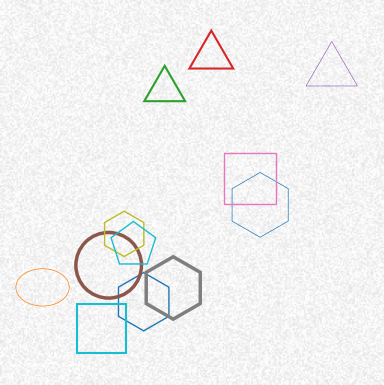[{"shape": "hexagon", "thickness": 0.5, "radius": 0.42, "center": [0.676, 0.468]}, {"shape": "hexagon", "thickness": 1, "radius": 0.38, "center": [0.373, 0.216]}, {"shape": "oval", "thickness": 0.5, "radius": 0.35, "center": [0.111, 0.254]}, {"shape": "triangle", "thickness": 1.5, "radius": 0.31, "center": [0.428, 0.768]}, {"shape": "triangle", "thickness": 1.5, "radius": 0.33, "center": [0.549, 0.855]}, {"shape": "triangle", "thickness": 0.5, "radius": 0.39, "center": [0.862, 0.815]}, {"shape": "circle", "thickness": 2.5, "radius": 0.43, "center": [0.282, 0.311]}, {"shape": "square", "thickness": 1, "radius": 0.34, "center": [0.649, 0.537]}, {"shape": "hexagon", "thickness": 2.5, "radius": 0.41, "center": [0.45, 0.252]}, {"shape": "hexagon", "thickness": 1, "radius": 0.29, "center": [0.323, 0.393]}, {"shape": "pentagon", "thickness": 1, "radius": 0.3, "center": [0.346, 0.364]}, {"shape": "square", "thickness": 1.5, "radius": 0.32, "center": [0.263, 0.147]}]